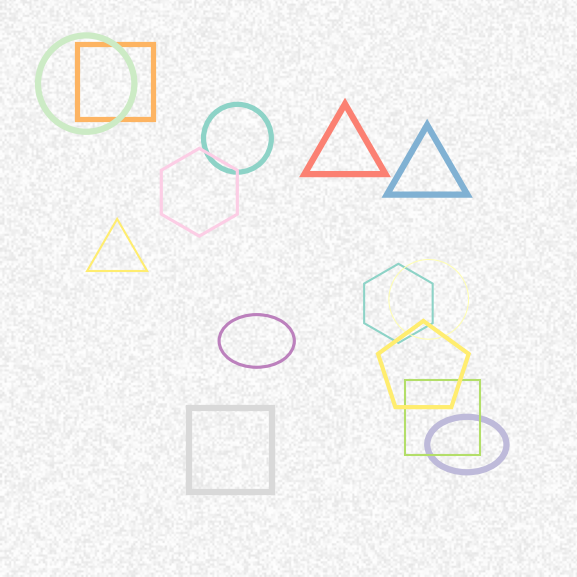[{"shape": "hexagon", "thickness": 1, "radius": 0.34, "center": [0.69, 0.474]}, {"shape": "circle", "thickness": 2.5, "radius": 0.29, "center": [0.411, 0.76]}, {"shape": "circle", "thickness": 0.5, "radius": 0.34, "center": [0.742, 0.481]}, {"shape": "oval", "thickness": 3, "radius": 0.34, "center": [0.808, 0.229]}, {"shape": "triangle", "thickness": 3, "radius": 0.41, "center": [0.597, 0.738]}, {"shape": "triangle", "thickness": 3, "radius": 0.4, "center": [0.74, 0.702]}, {"shape": "square", "thickness": 2.5, "radius": 0.33, "center": [0.199, 0.858]}, {"shape": "square", "thickness": 1, "radius": 0.33, "center": [0.767, 0.276]}, {"shape": "hexagon", "thickness": 1.5, "radius": 0.38, "center": [0.345, 0.666]}, {"shape": "square", "thickness": 3, "radius": 0.36, "center": [0.399, 0.22]}, {"shape": "oval", "thickness": 1.5, "radius": 0.33, "center": [0.445, 0.409]}, {"shape": "circle", "thickness": 3, "radius": 0.42, "center": [0.149, 0.854]}, {"shape": "triangle", "thickness": 1, "radius": 0.3, "center": [0.203, 0.56]}, {"shape": "pentagon", "thickness": 2, "radius": 0.41, "center": [0.733, 0.361]}]